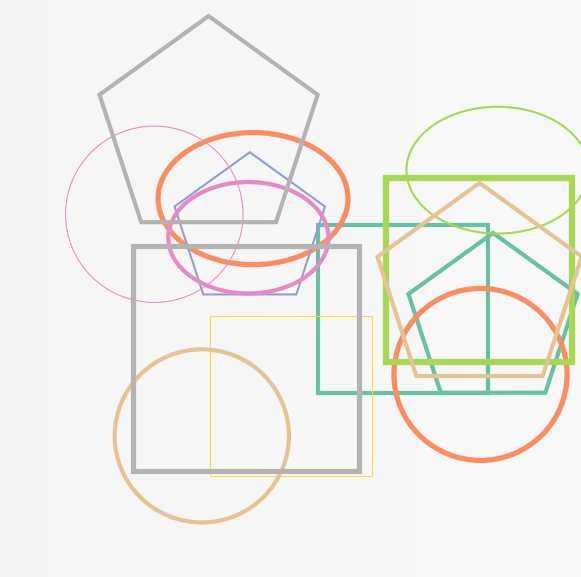[{"shape": "square", "thickness": 2, "radius": 0.73, "center": [0.693, 0.464]}, {"shape": "pentagon", "thickness": 2, "radius": 0.76, "center": [0.848, 0.443]}, {"shape": "oval", "thickness": 2.5, "radius": 0.82, "center": [0.435, 0.655]}, {"shape": "circle", "thickness": 2.5, "radius": 0.74, "center": [0.827, 0.351]}, {"shape": "pentagon", "thickness": 1, "radius": 0.68, "center": [0.43, 0.599]}, {"shape": "circle", "thickness": 0.5, "radius": 0.76, "center": [0.265, 0.628]}, {"shape": "oval", "thickness": 2, "radius": 0.69, "center": [0.427, 0.587]}, {"shape": "oval", "thickness": 1, "radius": 0.78, "center": [0.856, 0.704]}, {"shape": "square", "thickness": 3, "radius": 0.8, "center": [0.824, 0.531]}, {"shape": "square", "thickness": 0.5, "radius": 0.69, "center": [0.501, 0.314]}, {"shape": "pentagon", "thickness": 2, "radius": 0.92, "center": [0.825, 0.497]}, {"shape": "circle", "thickness": 2, "radius": 0.75, "center": [0.347, 0.244]}, {"shape": "pentagon", "thickness": 2, "radius": 0.99, "center": [0.359, 0.774]}, {"shape": "square", "thickness": 2.5, "radius": 0.97, "center": [0.424, 0.379]}]